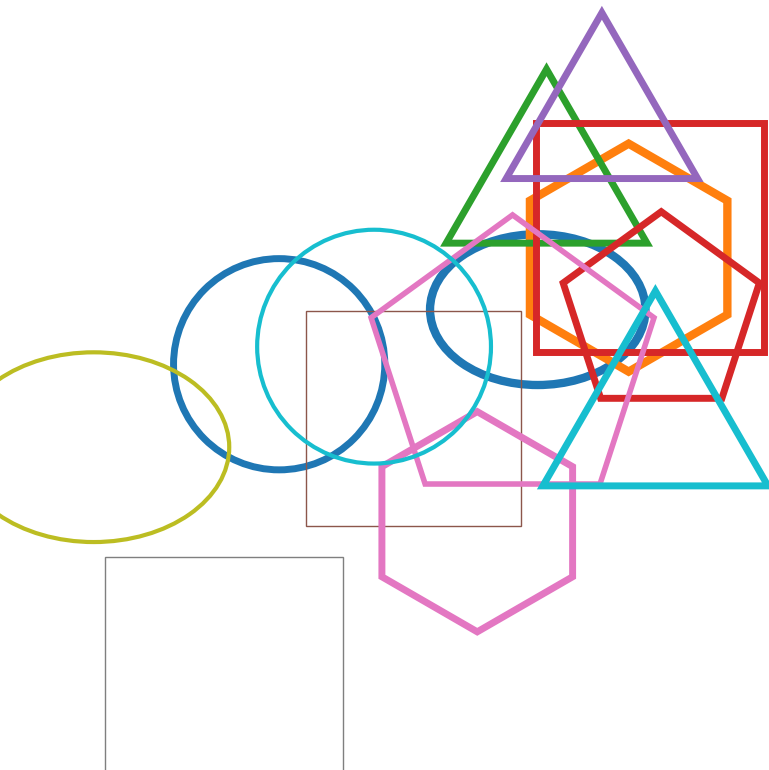[{"shape": "circle", "thickness": 2.5, "radius": 0.69, "center": [0.363, 0.527]}, {"shape": "oval", "thickness": 3, "radius": 0.7, "center": [0.698, 0.598]}, {"shape": "hexagon", "thickness": 3, "radius": 0.74, "center": [0.816, 0.665]}, {"shape": "triangle", "thickness": 2.5, "radius": 0.75, "center": [0.71, 0.76]}, {"shape": "pentagon", "thickness": 2.5, "radius": 0.67, "center": [0.859, 0.591]}, {"shape": "square", "thickness": 2.5, "radius": 0.74, "center": [0.844, 0.691]}, {"shape": "triangle", "thickness": 2.5, "radius": 0.72, "center": [0.782, 0.84]}, {"shape": "square", "thickness": 0.5, "radius": 0.7, "center": [0.537, 0.457]}, {"shape": "pentagon", "thickness": 2, "radius": 0.97, "center": [0.666, 0.528]}, {"shape": "hexagon", "thickness": 2.5, "radius": 0.71, "center": [0.62, 0.322]}, {"shape": "square", "thickness": 0.5, "radius": 0.77, "center": [0.291, 0.123]}, {"shape": "oval", "thickness": 1.5, "radius": 0.88, "center": [0.122, 0.419]}, {"shape": "triangle", "thickness": 2.5, "radius": 0.84, "center": [0.851, 0.453]}, {"shape": "circle", "thickness": 1.5, "radius": 0.76, "center": [0.486, 0.55]}]